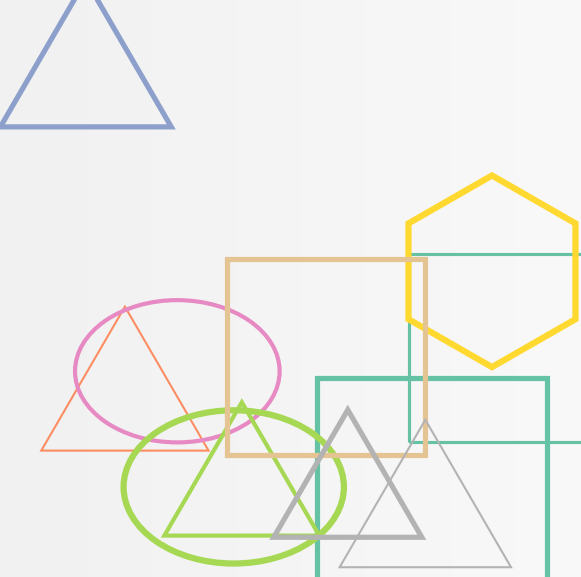[{"shape": "square", "thickness": 2.5, "radius": 0.99, "center": [0.743, 0.146]}, {"shape": "square", "thickness": 1.5, "radius": 0.82, "center": [0.867, 0.396]}, {"shape": "triangle", "thickness": 1, "radius": 0.83, "center": [0.215, 0.302]}, {"shape": "triangle", "thickness": 2.5, "radius": 0.85, "center": [0.148, 0.864]}, {"shape": "oval", "thickness": 2, "radius": 0.88, "center": [0.305, 0.356]}, {"shape": "triangle", "thickness": 2, "radius": 0.77, "center": [0.416, 0.149]}, {"shape": "oval", "thickness": 3, "radius": 0.95, "center": [0.402, 0.156]}, {"shape": "hexagon", "thickness": 3, "radius": 0.83, "center": [0.846, 0.529]}, {"shape": "square", "thickness": 2.5, "radius": 0.85, "center": [0.561, 0.381]}, {"shape": "triangle", "thickness": 2.5, "radius": 0.74, "center": [0.598, 0.142]}, {"shape": "triangle", "thickness": 1, "radius": 0.85, "center": [0.732, 0.102]}]